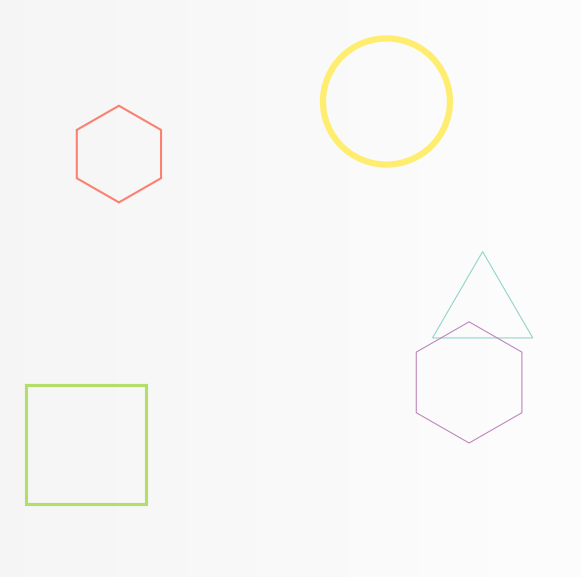[{"shape": "triangle", "thickness": 0.5, "radius": 0.5, "center": [0.83, 0.464]}, {"shape": "hexagon", "thickness": 1, "radius": 0.42, "center": [0.205, 0.732]}, {"shape": "square", "thickness": 1.5, "radius": 0.52, "center": [0.148, 0.23]}, {"shape": "hexagon", "thickness": 0.5, "radius": 0.52, "center": [0.807, 0.337]}, {"shape": "circle", "thickness": 3, "radius": 0.55, "center": [0.665, 0.823]}]